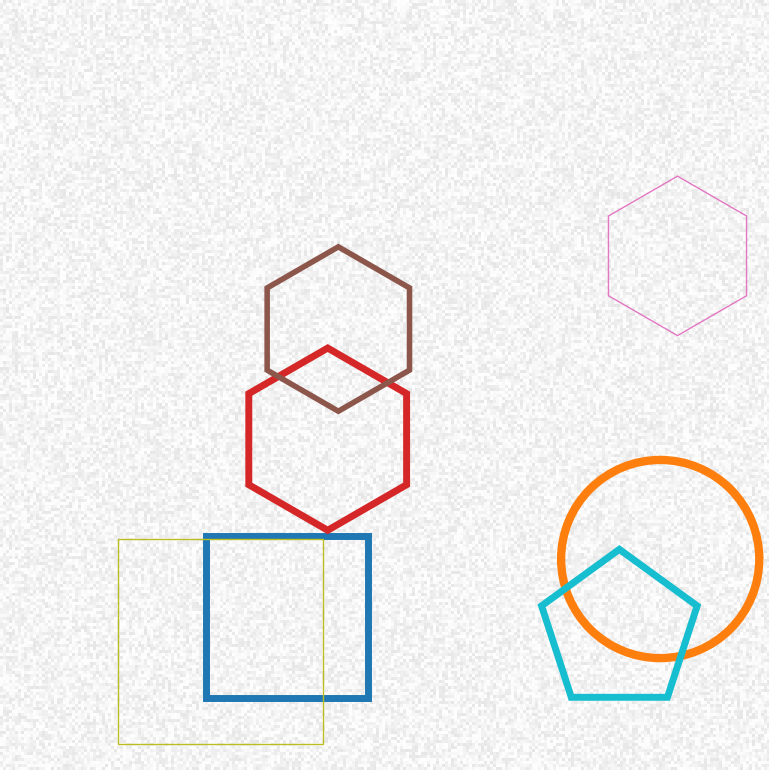[{"shape": "square", "thickness": 2.5, "radius": 0.53, "center": [0.373, 0.199]}, {"shape": "circle", "thickness": 3, "radius": 0.64, "center": [0.857, 0.274]}, {"shape": "hexagon", "thickness": 2.5, "radius": 0.59, "center": [0.426, 0.43]}, {"shape": "hexagon", "thickness": 2, "radius": 0.53, "center": [0.439, 0.573]}, {"shape": "hexagon", "thickness": 0.5, "radius": 0.52, "center": [0.88, 0.668]}, {"shape": "square", "thickness": 0.5, "radius": 0.67, "center": [0.286, 0.167]}, {"shape": "pentagon", "thickness": 2.5, "radius": 0.53, "center": [0.804, 0.18]}]